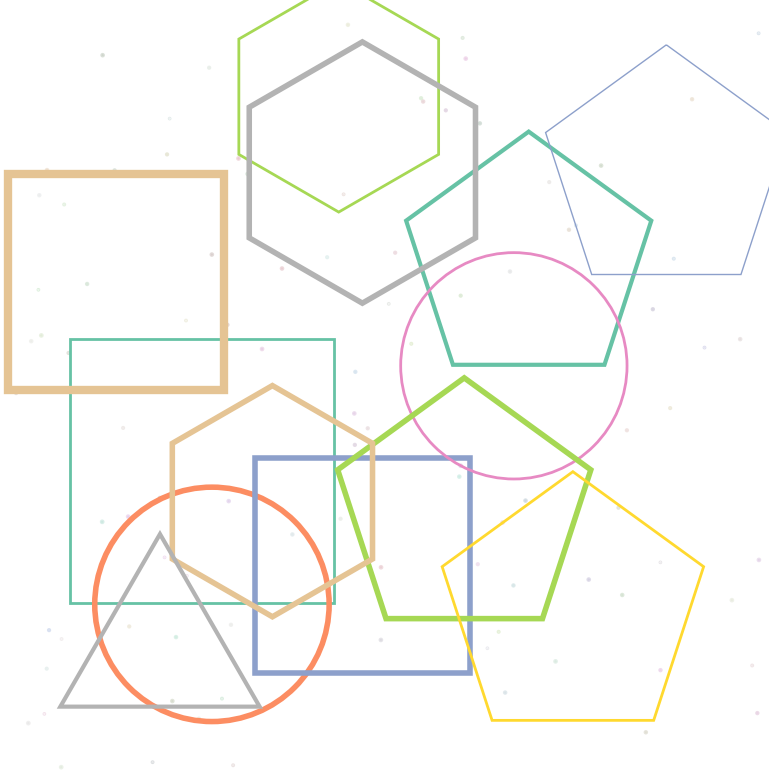[{"shape": "pentagon", "thickness": 1.5, "radius": 0.84, "center": [0.687, 0.662]}, {"shape": "square", "thickness": 1, "radius": 0.86, "center": [0.262, 0.388]}, {"shape": "circle", "thickness": 2, "radius": 0.76, "center": [0.275, 0.215]}, {"shape": "pentagon", "thickness": 0.5, "radius": 0.82, "center": [0.865, 0.777]}, {"shape": "square", "thickness": 2, "radius": 0.7, "center": [0.471, 0.266]}, {"shape": "circle", "thickness": 1, "radius": 0.73, "center": [0.667, 0.525]}, {"shape": "hexagon", "thickness": 1, "radius": 0.75, "center": [0.44, 0.874]}, {"shape": "pentagon", "thickness": 2, "radius": 0.86, "center": [0.603, 0.336]}, {"shape": "pentagon", "thickness": 1, "radius": 0.89, "center": [0.744, 0.209]}, {"shape": "square", "thickness": 3, "radius": 0.7, "center": [0.151, 0.634]}, {"shape": "hexagon", "thickness": 2, "radius": 0.75, "center": [0.354, 0.349]}, {"shape": "triangle", "thickness": 1.5, "radius": 0.75, "center": [0.208, 0.157]}, {"shape": "hexagon", "thickness": 2, "radius": 0.85, "center": [0.471, 0.776]}]